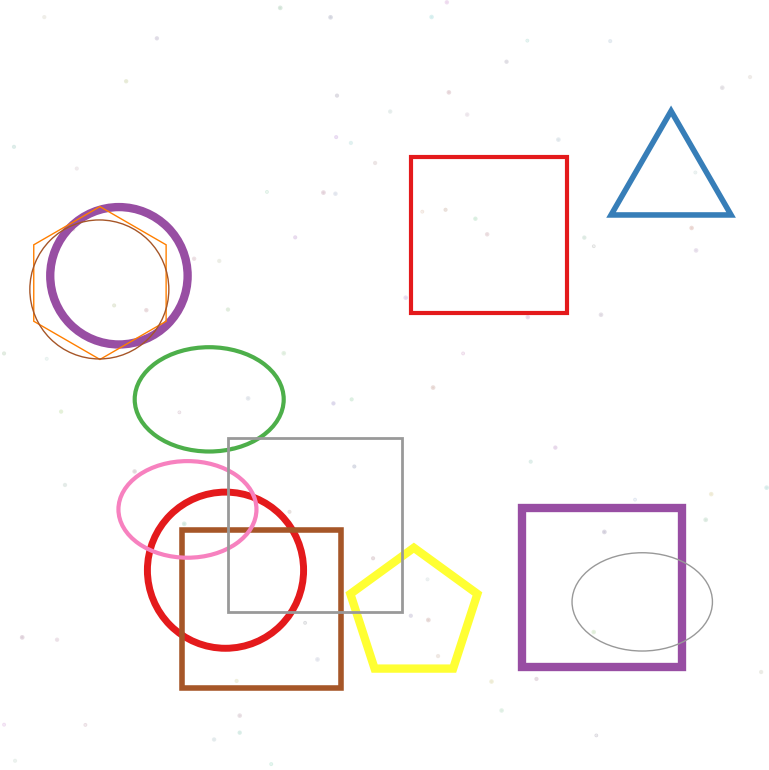[{"shape": "circle", "thickness": 2.5, "radius": 0.51, "center": [0.293, 0.259]}, {"shape": "square", "thickness": 1.5, "radius": 0.51, "center": [0.635, 0.695]}, {"shape": "triangle", "thickness": 2, "radius": 0.45, "center": [0.872, 0.766]}, {"shape": "oval", "thickness": 1.5, "radius": 0.48, "center": [0.272, 0.481]}, {"shape": "circle", "thickness": 3, "radius": 0.45, "center": [0.154, 0.642]}, {"shape": "square", "thickness": 3, "radius": 0.52, "center": [0.782, 0.237]}, {"shape": "hexagon", "thickness": 0.5, "radius": 0.5, "center": [0.13, 0.632]}, {"shape": "pentagon", "thickness": 3, "radius": 0.43, "center": [0.538, 0.202]}, {"shape": "circle", "thickness": 0.5, "radius": 0.45, "center": [0.129, 0.624]}, {"shape": "square", "thickness": 2, "radius": 0.52, "center": [0.34, 0.209]}, {"shape": "oval", "thickness": 1.5, "radius": 0.45, "center": [0.243, 0.338]}, {"shape": "oval", "thickness": 0.5, "radius": 0.46, "center": [0.834, 0.218]}, {"shape": "square", "thickness": 1, "radius": 0.56, "center": [0.41, 0.319]}]